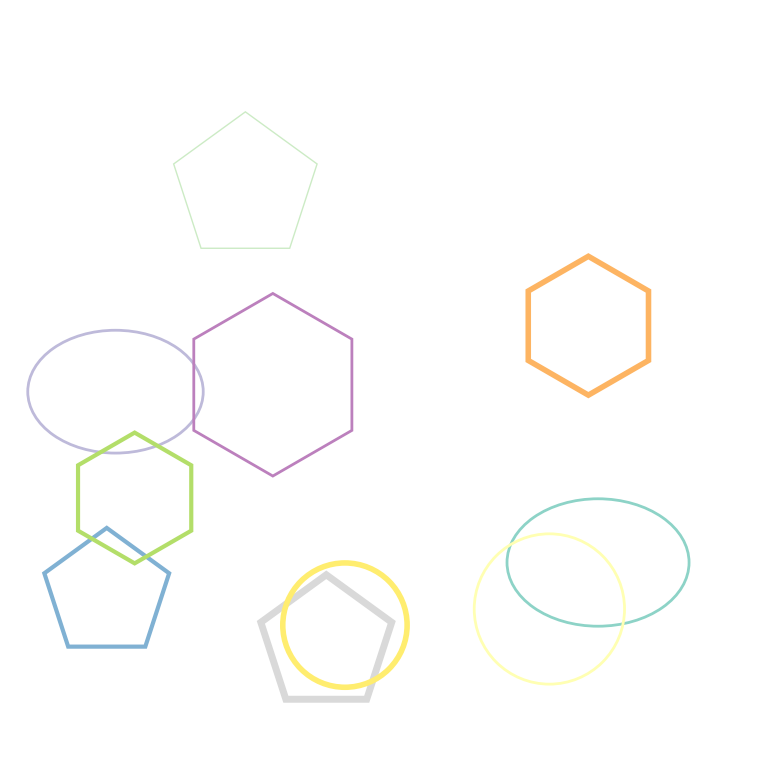[{"shape": "oval", "thickness": 1, "radius": 0.59, "center": [0.777, 0.269]}, {"shape": "circle", "thickness": 1, "radius": 0.49, "center": [0.713, 0.209]}, {"shape": "oval", "thickness": 1, "radius": 0.57, "center": [0.15, 0.491]}, {"shape": "pentagon", "thickness": 1.5, "radius": 0.43, "center": [0.139, 0.229]}, {"shape": "hexagon", "thickness": 2, "radius": 0.45, "center": [0.764, 0.577]}, {"shape": "hexagon", "thickness": 1.5, "radius": 0.42, "center": [0.175, 0.353]}, {"shape": "pentagon", "thickness": 2.5, "radius": 0.45, "center": [0.424, 0.164]}, {"shape": "hexagon", "thickness": 1, "radius": 0.59, "center": [0.354, 0.5]}, {"shape": "pentagon", "thickness": 0.5, "radius": 0.49, "center": [0.319, 0.757]}, {"shape": "circle", "thickness": 2, "radius": 0.4, "center": [0.448, 0.188]}]